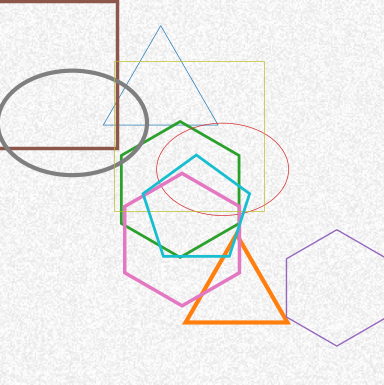[{"shape": "triangle", "thickness": 0.5, "radius": 0.86, "center": [0.417, 0.761]}, {"shape": "triangle", "thickness": 3, "radius": 0.76, "center": [0.614, 0.239]}, {"shape": "hexagon", "thickness": 2, "radius": 0.88, "center": [0.468, 0.508]}, {"shape": "oval", "thickness": 0.5, "radius": 0.86, "center": [0.578, 0.56]}, {"shape": "hexagon", "thickness": 1, "radius": 0.76, "center": [0.875, 0.252]}, {"shape": "square", "thickness": 2.5, "radius": 0.96, "center": [0.111, 0.806]}, {"shape": "hexagon", "thickness": 2.5, "radius": 0.86, "center": [0.473, 0.378]}, {"shape": "oval", "thickness": 3, "radius": 0.97, "center": [0.188, 0.681]}, {"shape": "square", "thickness": 0.5, "radius": 0.97, "center": [0.49, 0.646]}, {"shape": "pentagon", "thickness": 2, "radius": 0.73, "center": [0.51, 0.452]}]